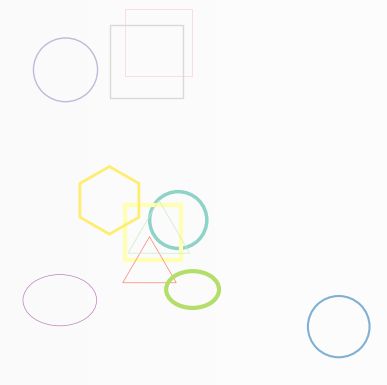[{"shape": "circle", "thickness": 2.5, "radius": 0.37, "center": [0.46, 0.428]}, {"shape": "square", "thickness": 3, "radius": 0.36, "center": [0.395, 0.397]}, {"shape": "circle", "thickness": 1, "radius": 0.41, "center": [0.169, 0.819]}, {"shape": "triangle", "thickness": 0.5, "radius": 0.4, "center": [0.386, 0.305]}, {"shape": "circle", "thickness": 1.5, "radius": 0.4, "center": [0.874, 0.152]}, {"shape": "oval", "thickness": 3, "radius": 0.34, "center": [0.497, 0.248]}, {"shape": "square", "thickness": 0.5, "radius": 0.43, "center": [0.409, 0.889]}, {"shape": "square", "thickness": 1, "radius": 0.47, "center": [0.378, 0.841]}, {"shape": "oval", "thickness": 0.5, "radius": 0.48, "center": [0.154, 0.22]}, {"shape": "triangle", "thickness": 0.5, "radius": 0.46, "center": [0.41, 0.388]}, {"shape": "hexagon", "thickness": 2, "radius": 0.44, "center": [0.282, 0.48]}]